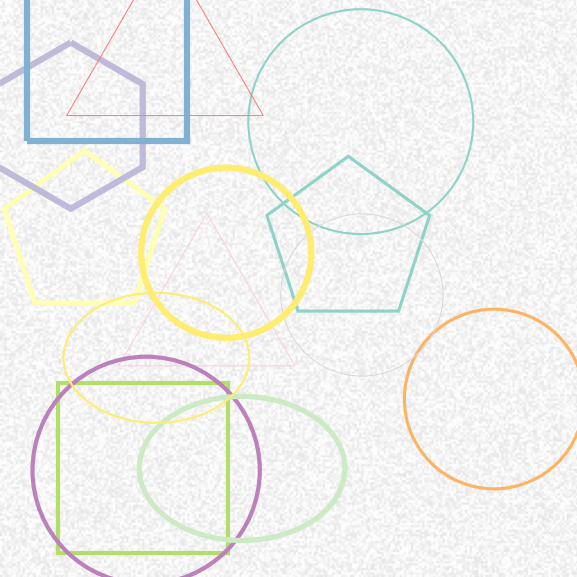[{"shape": "pentagon", "thickness": 1.5, "radius": 0.74, "center": [0.603, 0.58]}, {"shape": "circle", "thickness": 1, "radius": 0.97, "center": [0.625, 0.788]}, {"shape": "pentagon", "thickness": 2.5, "radius": 0.73, "center": [0.146, 0.592]}, {"shape": "hexagon", "thickness": 3, "radius": 0.72, "center": [0.122, 0.782]}, {"shape": "triangle", "thickness": 0.5, "radius": 0.98, "center": [0.286, 0.897]}, {"shape": "square", "thickness": 3, "radius": 0.69, "center": [0.185, 0.893]}, {"shape": "circle", "thickness": 1.5, "radius": 0.78, "center": [0.856, 0.308]}, {"shape": "square", "thickness": 2, "radius": 0.74, "center": [0.248, 0.189]}, {"shape": "triangle", "thickness": 0.5, "radius": 0.88, "center": [0.358, 0.454]}, {"shape": "circle", "thickness": 0.5, "radius": 0.7, "center": [0.627, 0.488]}, {"shape": "circle", "thickness": 2, "radius": 0.98, "center": [0.253, 0.185]}, {"shape": "oval", "thickness": 2.5, "radius": 0.89, "center": [0.419, 0.188]}, {"shape": "oval", "thickness": 1, "radius": 0.8, "center": [0.271, 0.379]}, {"shape": "circle", "thickness": 3, "radius": 0.74, "center": [0.392, 0.561]}]